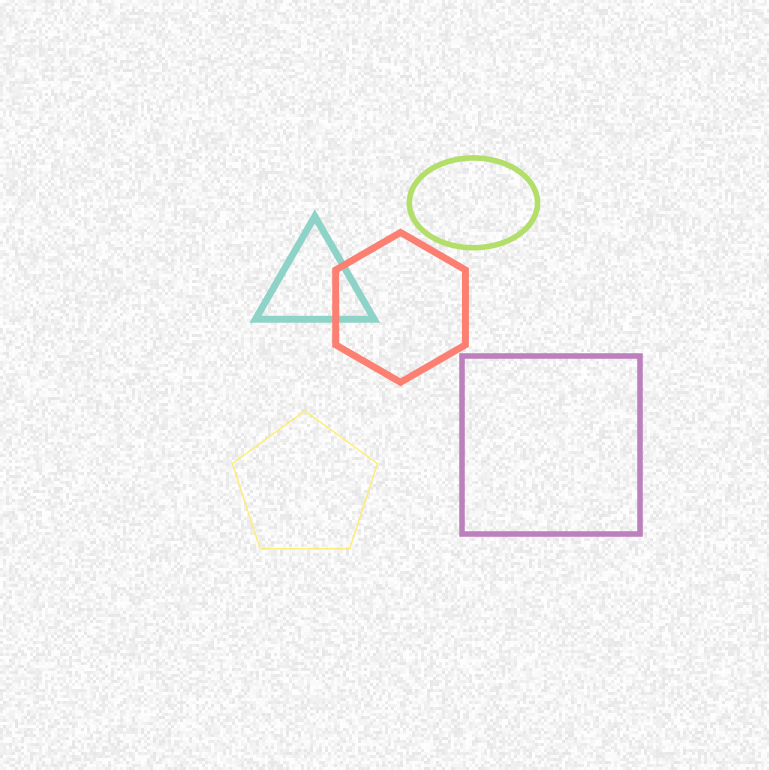[{"shape": "triangle", "thickness": 2.5, "radius": 0.45, "center": [0.409, 0.63]}, {"shape": "hexagon", "thickness": 2.5, "radius": 0.49, "center": [0.52, 0.601]}, {"shape": "oval", "thickness": 2, "radius": 0.42, "center": [0.615, 0.737]}, {"shape": "square", "thickness": 2, "radius": 0.58, "center": [0.716, 0.422]}, {"shape": "pentagon", "thickness": 0.5, "radius": 0.5, "center": [0.396, 0.367]}]